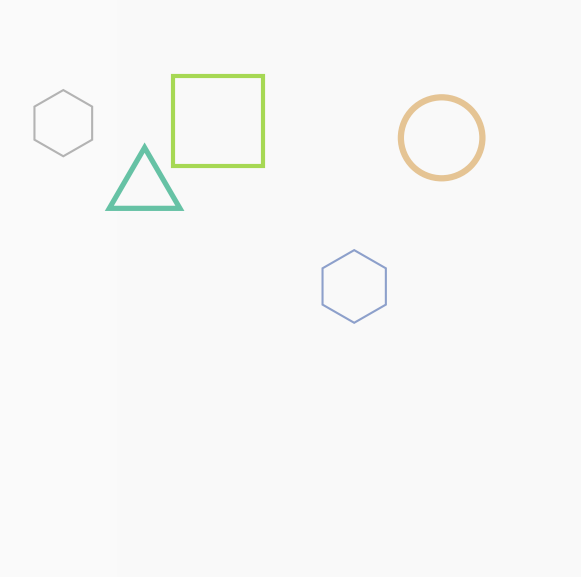[{"shape": "triangle", "thickness": 2.5, "radius": 0.35, "center": [0.249, 0.673]}, {"shape": "hexagon", "thickness": 1, "radius": 0.31, "center": [0.609, 0.503]}, {"shape": "square", "thickness": 2, "radius": 0.39, "center": [0.376, 0.789]}, {"shape": "circle", "thickness": 3, "radius": 0.35, "center": [0.76, 0.761]}, {"shape": "hexagon", "thickness": 1, "radius": 0.29, "center": [0.109, 0.786]}]